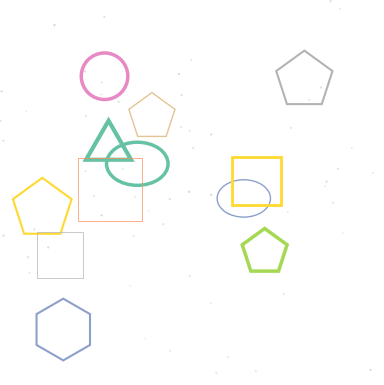[{"shape": "oval", "thickness": 2.5, "radius": 0.4, "center": [0.357, 0.575]}, {"shape": "triangle", "thickness": 3, "radius": 0.34, "center": [0.282, 0.619]}, {"shape": "square", "thickness": 0.5, "radius": 0.41, "center": [0.286, 0.507]}, {"shape": "hexagon", "thickness": 1.5, "radius": 0.4, "center": [0.164, 0.144]}, {"shape": "oval", "thickness": 1, "radius": 0.35, "center": [0.633, 0.485]}, {"shape": "circle", "thickness": 2.5, "radius": 0.3, "center": [0.272, 0.802]}, {"shape": "pentagon", "thickness": 2.5, "radius": 0.31, "center": [0.687, 0.345]}, {"shape": "square", "thickness": 2, "radius": 0.32, "center": [0.667, 0.53]}, {"shape": "pentagon", "thickness": 1.5, "radius": 0.4, "center": [0.11, 0.458]}, {"shape": "pentagon", "thickness": 1, "radius": 0.31, "center": [0.395, 0.697]}, {"shape": "square", "thickness": 0.5, "radius": 0.3, "center": [0.156, 0.338]}, {"shape": "pentagon", "thickness": 1.5, "radius": 0.38, "center": [0.791, 0.792]}]